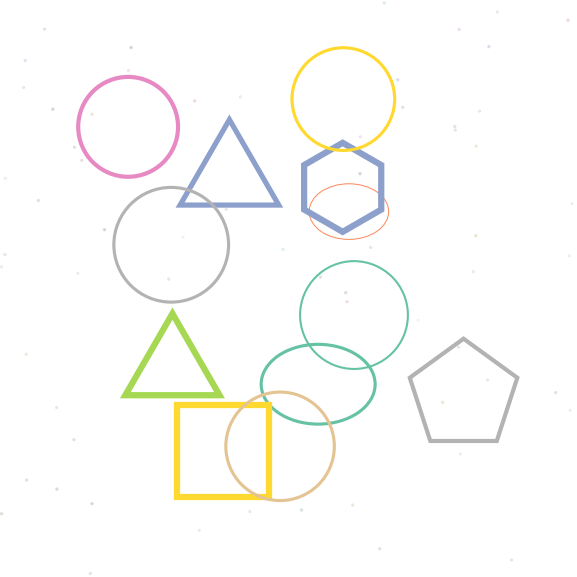[{"shape": "circle", "thickness": 1, "radius": 0.47, "center": [0.613, 0.454]}, {"shape": "oval", "thickness": 1.5, "radius": 0.49, "center": [0.551, 0.334]}, {"shape": "oval", "thickness": 0.5, "radius": 0.34, "center": [0.604, 0.633]}, {"shape": "triangle", "thickness": 2.5, "radius": 0.49, "center": [0.397, 0.693]}, {"shape": "hexagon", "thickness": 3, "radius": 0.39, "center": [0.593, 0.675]}, {"shape": "circle", "thickness": 2, "radius": 0.43, "center": [0.222, 0.779]}, {"shape": "triangle", "thickness": 3, "radius": 0.47, "center": [0.299, 0.362]}, {"shape": "square", "thickness": 3, "radius": 0.4, "center": [0.386, 0.219]}, {"shape": "circle", "thickness": 1.5, "radius": 0.44, "center": [0.595, 0.828]}, {"shape": "circle", "thickness": 1.5, "radius": 0.47, "center": [0.485, 0.226]}, {"shape": "pentagon", "thickness": 2, "radius": 0.49, "center": [0.803, 0.315]}, {"shape": "circle", "thickness": 1.5, "radius": 0.5, "center": [0.296, 0.575]}]